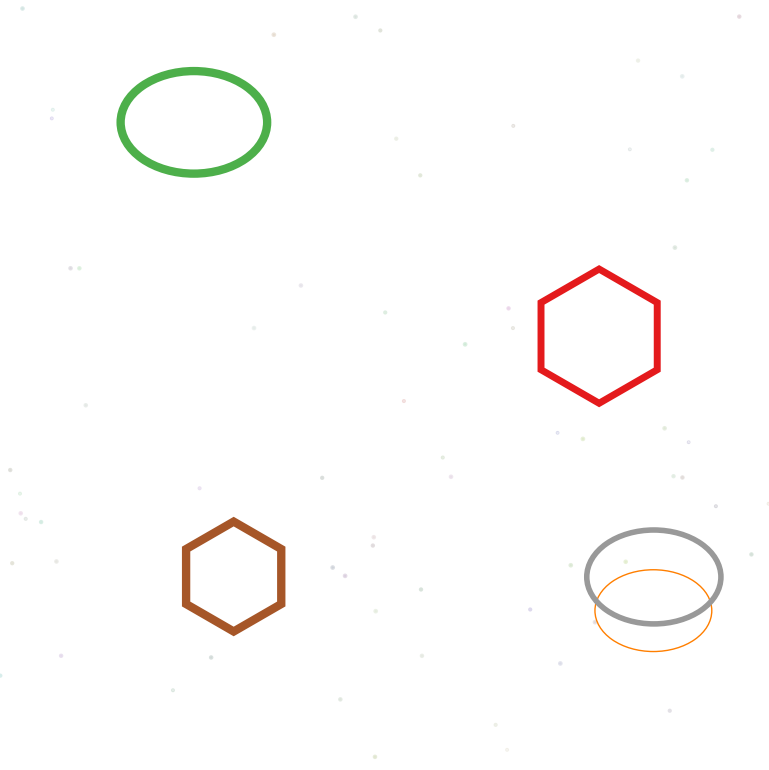[{"shape": "hexagon", "thickness": 2.5, "radius": 0.44, "center": [0.778, 0.563]}, {"shape": "oval", "thickness": 3, "radius": 0.48, "center": [0.252, 0.841]}, {"shape": "oval", "thickness": 0.5, "radius": 0.38, "center": [0.849, 0.207]}, {"shape": "hexagon", "thickness": 3, "radius": 0.36, "center": [0.303, 0.251]}, {"shape": "oval", "thickness": 2, "radius": 0.44, "center": [0.849, 0.251]}]